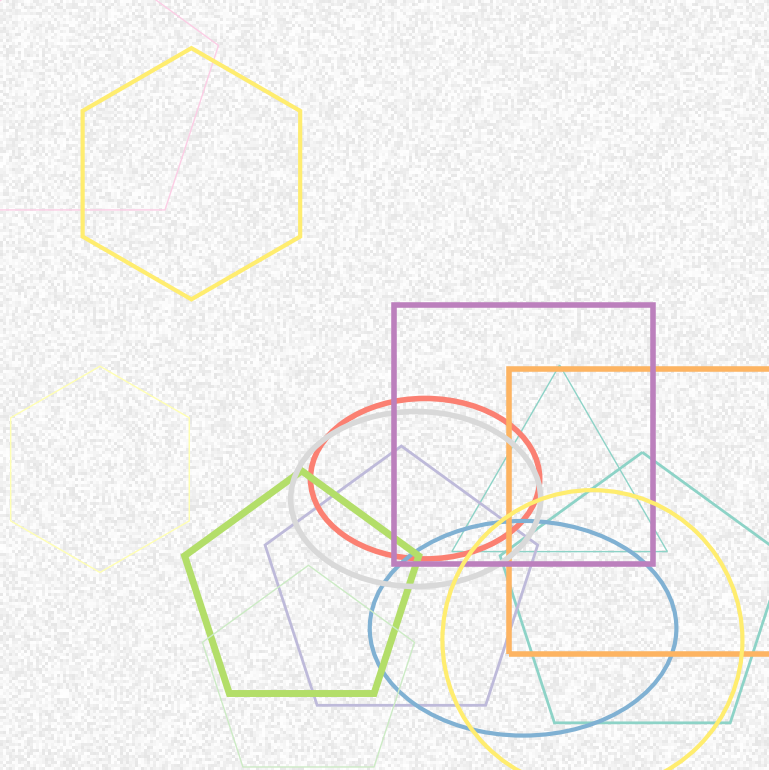[{"shape": "triangle", "thickness": 0.5, "radius": 0.81, "center": [0.727, 0.364]}, {"shape": "pentagon", "thickness": 1, "radius": 0.97, "center": [0.834, 0.218]}, {"shape": "hexagon", "thickness": 0.5, "radius": 0.67, "center": [0.13, 0.39]}, {"shape": "pentagon", "thickness": 1, "radius": 0.93, "center": [0.521, 0.235]}, {"shape": "oval", "thickness": 2, "radius": 0.74, "center": [0.552, 0.378]}, {"shape": "oval", "thickness": 1.5, "radius": 1.0, "center": [0.679, 0.184]}, {"shape": "square", "thickness": 2, "radius": 0.92, "center": [0.846, 0.336]}, {"shape": "pentagon", "thickness": 2.5, "radius": 0.8, "center": [0.392, 0.229]}, {"shape": "pentagon", "thickness": 0.5, "radius": 0.96, "center": [0.102, 0.882]}, {"shape": "oval", "thickness": 2, "radius": 0.81, "center": [0.54, 0.352]}, {"shape": "square", "thickness": 2, "radius": 0.84, "center": [0.68, 0.435]}, {"shape": "pentagon", "thickness": 0.5, "radius": 0.72, "center": [0.401, 0.121]}, {"shape": "hexagon", "thickness": 1.5, "radius": 0.82, "center": [0.249, 0.774]}, {"shape": "circle", "thickness": 1.5, "radius": 0.97, "center": [0.769, 0.169]}]